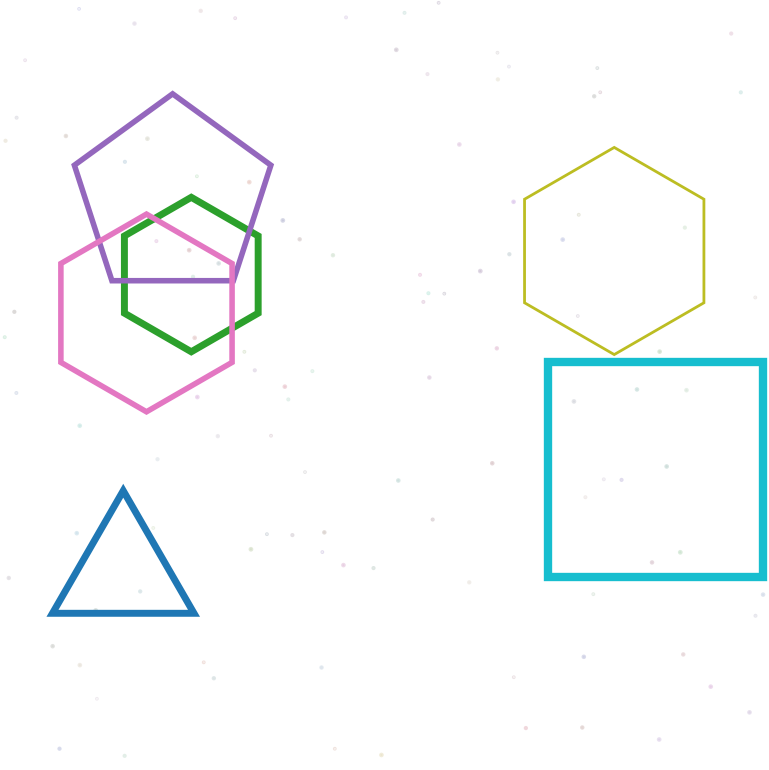[{"shape": "triangle", "thickness": 2.5, "radius": 0.53, "center": [0.16, 0.257]}, {"shape": "hexagon", "thickness": 2.5, "radius": 0.5, "center": [0.248, 0.643]}, {"shape": "pentagon", "thickness": 2, "radius": 0.67, "center": [0.224, 0.744]}, {"shape": "hexagon", "thickness": 2, "radius": 0.64, "center": [0.19, 0.594]}, {"shape": "hexagon", "thickness": 1, "radius": 0.67, "center": [0.798, 0.674]}, {"shape": "square", "thickness": 3, "radius": 0.7, "center": [0.851, 0.39]}]